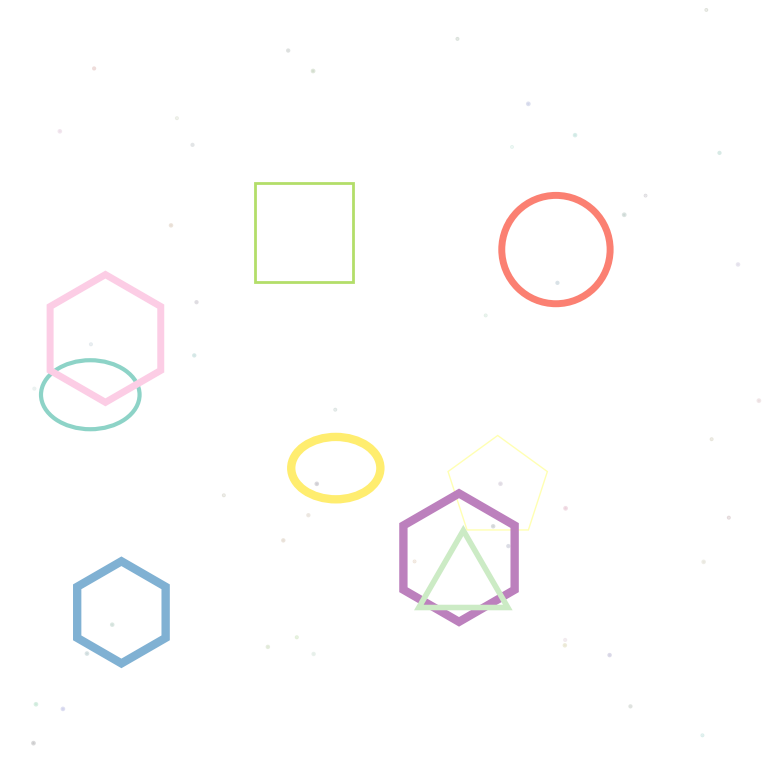[{"shape": "oval", "thickness": 1.5, "radius": 0.32, "center": [0.117, 0.487]}, {"shape": "pentagon", "thickness": 0.5, "radius": 0.34, "center": [0.646, 0.367]}, {"shape": "circle", "thickness": 2.5, "radius": 0.35, "center": [0.722, 0.676]}, {"shape": "hexagon", "thickness": 3, "radius": 0.33, "center": [0.158, 0.205]}, {"shape": "square", "thickness": 1, "radius": 0.32, "center": [0.395, 0.698]}, {"shape": "hexagon", "thickness": 2.5, "radius": 0.41, "center": [0.137, 0.56]}, {"shape": "hexagon", "thickness": 3, "radius": 0.42, "center": [0.596, 0.276]}, {"shape": "triangle", "thickness": 2, "radius": 0.33, "center": [0.602, 0.244]}, {"shape": "oval", "thickness": 3, "radius": 0.29, "center": [0.436, 0.392]}]